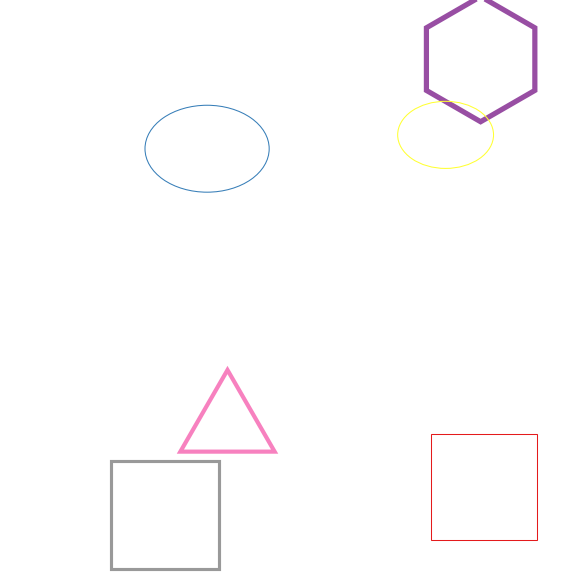[{"shape": "square", "thickness": 0.5, "radius": 0.46, "center": [0.839, 0.157]}, {"shape": "oval", "thickness": 0.5, "radius": 0.54, "center": [0.359, 0.742]}, {"shape": "hexagon", "thickness": 2.5, "radius": 0.54, "center": [0.832, 0.897]}, {"shape": "oval", "thickness": 0.5, "radius": 0.42, "center": [0.772, 0.766]}, {"shape": "triangle", "thickness": 2, "radius": 0.47, "center": [0.394, 0.264]}, {"shape": "square", "thickness": 1.5, "radius": 0.47, "center": [0.285, 0.107]}]